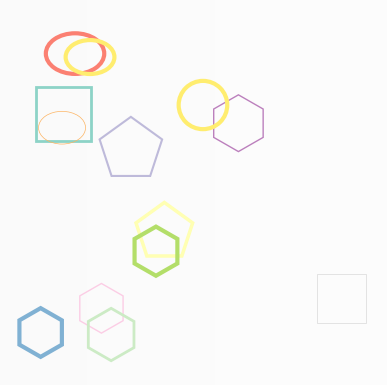[{"shape": "square", "thickness": 2, "radius": 0.35, "center": [0.164, 0.704]}, {"shape": "pentagon", "thickness": 2.5, "radius": 0.38, "center": [0.424, 0.397]}, {"shape": "pentagon", "thickness": 1.5, "radius": 0.42, "center": [0.338, 0.612]}, {"shape": "oval", "thickness": 3, "radius": 0.38, "center": [0.194, 0.861]}, {"shape": "hexagon", "thickness": 3, "radius": 0.32, "center": [0.105, 0.136]}, {"shape": "oval", "thickness": 0.5, "radius": 0.3, "center": [0.16, 0.668]}, {"shape": "hexagon", "thickness": 3, "radius": 0.32, "center": [0.402, 0.348]}, {"shape": "hexagon", "thickness": 1, "radius": 0.32, "center": [0.262, 0.199]}, {"shape": "square", "thickness": 0.5, "radius": 0.32, "center": [0.882, 0.225]}, {"shape": "hexagon", "thickness": 1, "radius": 0.37, "center": [0.615, 0.68]}, {"shape": "hexagon", "thickness": 2, "radius": 0.34, "center": [0.287, 0.131]}, {"shape": "oval", "thickness": 3, "radius": 0.31, "center": [0.232, 0.852]}, {"shape": "circle", "thickness": 3, "radius": 0.31, "center": [0.524, 0.727]}]